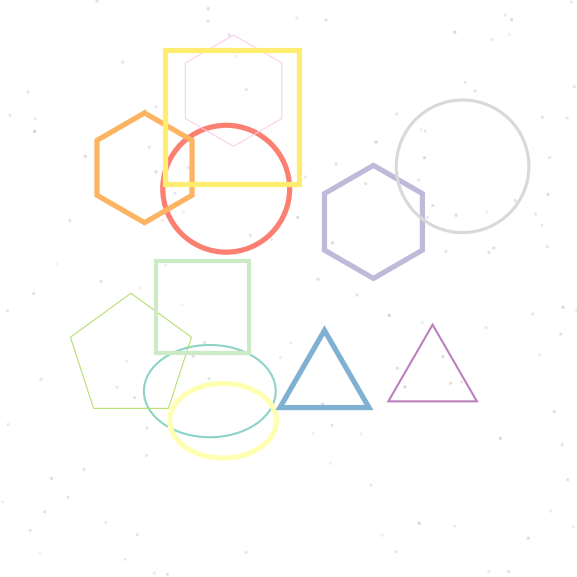[{"shape": "oval", "thickness": 1, "radius": 0.57, "center": [0.363, 0.322]}, {"shape": "oval", "thickness": 2.5, "radius": 0.46, "center": [0.386, 0.271]}, {"shape": "hexagon", "thickness": 2.5, "radius": 0.49, "center": [0.647, 0.615]}, {"shape": "circle", "thickness": 2.5, "radius": 0.55, "center": [0.392, 0.672]}, {"shape": "triangle", "thickness": 2.5, "radius": 0.45, "center": [0.562, 0.338]}, {"shape": "hexagon", "thickness": 2.5, "radius": 0.48, "center": [0.25, 0.709]}, {"shape": "pentagon", "thickness": 0.5, "radius": 0.55, "center": [0.227, 0.381]}, {"shape": "hexagon", "thickness": 0.5, "radius": 0.48, "center": [0.404, 0.842]}, {"shape": "circle", "thickness": 1.5, "radius": 0.57, "center": [0.801, 0.711]}, {"shape": "triangle", "thickness": 1, "radius": 0.44, "center": [0.749, 0.348]}, {"shape": "square", "thickness": 2, "radius": 0.4, "center": [0.35, 0.468]}, {"shape": "square", "thickness": 2.5, "radius": 0.58, "center": [0.402, 0.796]}]